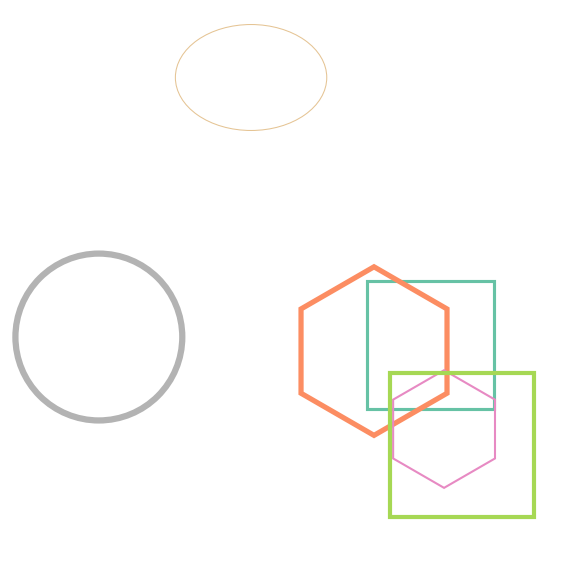[{"shape": "square", "thickness": 1.5, "radius": 0.55, "center": [0.746, 0.401]}, {"shape": "hexagon", "thickness": 2.5, "radius": 0.73, "center": [0.648, 0.391]}, {"shape": "hexagon", "thickness": 1, "radius": 0.51, "center": [0.769, 0.256]}, {"shape": "square", "thickness": 2, "radius": 0.62, "center": [0.8, 0.228]}, {"shape": "oval", "thickness": 0.5, "radius": 0.66, "center": [0.435, 0.865]}, {"shape": "circle", "thickness": 3, "radius": 0.72, "center": [0.171, 0.416]}]